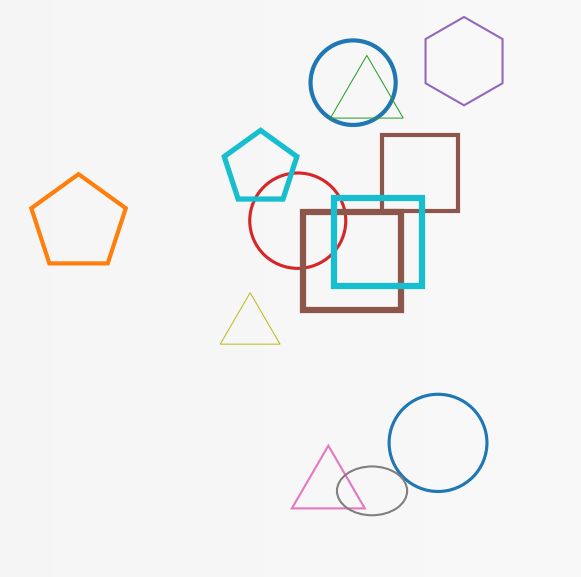[{"shape": "circle", "thickness": 1.5, "radius": 0.42, "center": [0.754, 0.232]}, {"shape": "circle", "thickness": 2, "radius": 0.37, "center": [0.608, 0.856]}, {"shape": "pentagon", "thickness": 2, "radius": 0.43, "center": [0.135, 0.612]}, {"shape": "triangle", "thickness": 0.5, "radius": 0.36, "center": [0.631, 0.831]}, {"shape": "circle", "thickness": 1.5, "radius": 0.41, "center": [0.512, 0.617]}, {"shape": "hexagon", "thickness": 1, "radius": 0.38, "center": [0.798, 0.893]}, {"shape": "square", "thickness": 3, "radius": 0.42, "center": [0.606, 0.547]}, {"shape": "square", "thickness": 2, "radius": 0.33, "center": [0.723, 0.699]}, {"shape": "triangle", "thickness": 1, "radius": 0.36, "center": [0.565, 0.155]}, {"shape": "oval", "thickness": 1, "radius": 0.3, "center": [0.64, 0.149]}, {"shape": "triangle", "thickness": 0.5, "radius": 0.3, "center": [0.43, 0.433]}, {"shape": "pentagon", "thickness": 2.5, "radius": 0.33, "center": [0.448, 0.708]}, {"shape": "square", "thickness": 3, "radius": 0.38, "center": [0.65, 0.58]}]